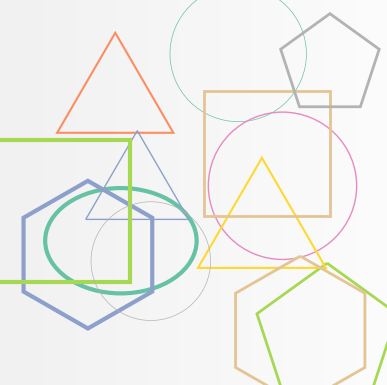[{"shape": "oval", "thickness": 3, "radius": 0.98, "center": [0.312, 0.375]}, {"shape": "circle", "thickness": 0.5, "radius": 0.88, "center": [0.615, 0.86]}, {"shape": "triangle", "thickness": 1.5, "radius": 0.87, "center": [0.297, 0.742]}, {"shape": "hexagon", "thickness": 3, "radius": 0.96, "center": [0.227, 0.339]}, {"shape": "triangle", "thickness": 1, "radius": 0.77, "center": [0.354, 0.507]}, {"shape": "circle", "thickness": 1, "radius": 0.96, "center": [0.729, 0.517]}, {"shape": "square", "thickness": 3, "radius": 0.92, "center": [0.151, 0.452]}, {"shape": "pentagon", "thickness": 2, "radius": 0.95, "center": [0.844, 0.126]}, {"shape": "triangle", "thickness": 1.5, "radius": 0.95, "center": [0.676, 0.399]}, {"shape": "square", "thickness": 2, "radius": 0.81, "center": [0.69, 0.601]}, {"shape": "hexagon", "thickness": 2, "radius": 0.96, "center": [0.775, 0.142]}, {"shape": "pentagon", "thickness": 2, "radius": 0.67, "center": [0.851, 0.831]}, {"shape": "circle", "thickness": 0.5, "radius": 0.77, "center": [0.389, 0.322]}]